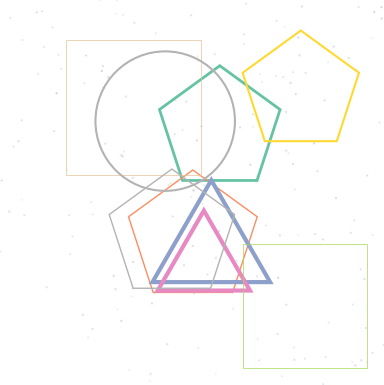[{"shape": "pentagon", "thickness": 2, "radius": 0.82, "center": [0.571, 0.665]}, {"shape": "pentagon", "thickness": 1, "radius": 0.88, "center": [0.501, 0.383]}, {"shape": "triangle", "thickness": 3, "radius": 0.88, "center": [0.549, 0.355]}, {"shape": "triangle", "thickness": 3, "radius": 0.69, "center": [0.53, 0.315]}, {"shape": "square", "thickness": 0.5, "radius": 0.8, "center": [0.791, 0.206]}, {"shape": "pentagon", "thickness": 1.5, "radius": 0.79, "center": [0.781, 0.762]}, {"shape": "square", "thickness": 0.5, "radius": 0.87, "center": [0.347, 0.721]}, {"shape": "pentagon", "thickness": 1, "radius": 0.86, "center": [0.446, 0.39]}, {"shape": "circle", "thickness": 1.5, "radius": 0.91, "center": [0.429, 0.685]}]